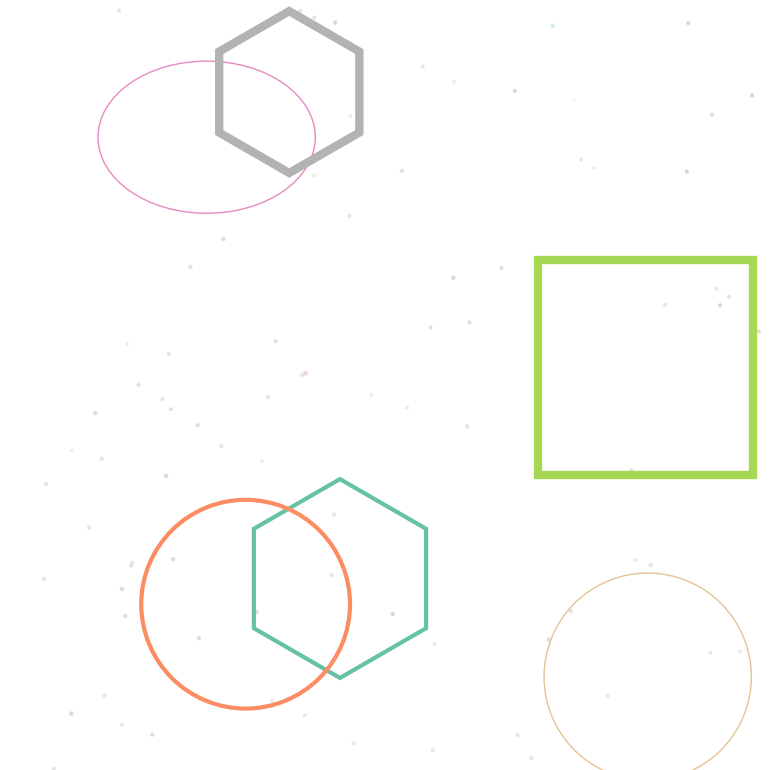[{"shape": "hexagon", "thickness": 1.5, "radius": 0.65, "center": [0.442, 0.249]}, {"shape": "circle", "thickness": 1.5, "radius": 0.68, "center": [0.319, 0.215]}, {"shape": "oval", "thickness": 0.5, "radius": 0.71, "center": [0.268, 0.822]}, {"shape": "square", "thickness": 3, "radius": 0.7, "center": [0.839, 0.523]}, {"shape": "circle", "thickness": 0.5, "radius": 0.67, "center": [0.841, 0.121]}, {"shape": "hexagon", "thickness": 3, "radius": 0.53, "center": [0.376, 0.88]}]